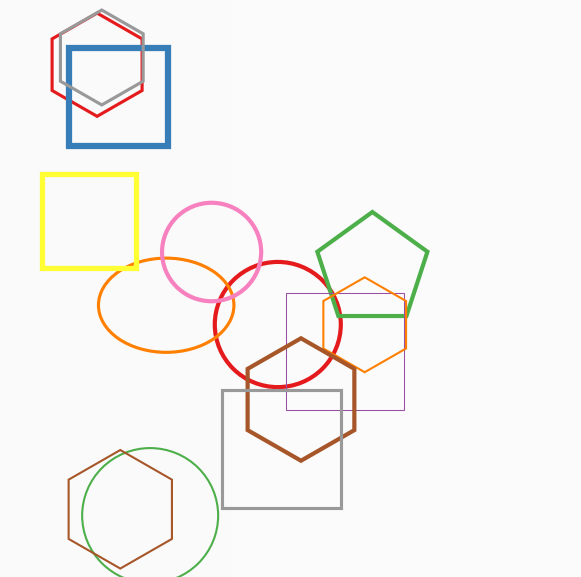[{"shape": "circle", "thickness": 2, "radius": 0.54, "center": [0.478, 0.437]}, {"shape": "hexagon", "thickness": 1.5, "radius": 0.45, "center": [0.167, 0.887]}, {"shape": "square", "thickness": 3, "radius": 0.42, "center": [0.204, 0.832]}, {"shape": "circle", "thickness": 1, "radius": 0.58, "center": [0.258, 0.106]}, {"shape": "pentagon", "thickness": 2, "radius": 0.5, "center": [0.641, 0.532]}, {"shape": "square", "thickness": 0.5, "radius": 0.51, "center": [0.593, 0.39]}, {"shape": "hexagon", "thickness": 1, "radius": 0.41, "center": [0.627, 0.437]}, {"shape": "oval", "thickness": 1.5, "radius": 0.58, "center": [0.286, 0.471]}, {"shape": "square", "thickness": 2.5, "radius": 0.4, "center": [0.153, 0.616]}, {"shape": "hexagon", "thickness": 1, "radius": 0.51, "center": [0.207, 0.117]}, {"shape": "hexagon", "thickness": 2, "radius": 0.53, "center": [0.518, 0.307]}, {"shape": "circle", "thickness": 2, "radius": 0.43, "center": [0.364, 0.563]}, {"shape": "square", "thickness": 1.5, "radius": 0.51, "center": [0.484, 0.221]}, {"shape": "hexagon", "thickness": 1.5, "radius": 0.41, "center": [0.175, 0.9]}]